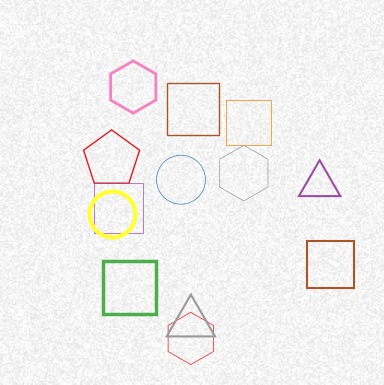[{"shape": "pentagon", "thickness": 1, "radius": 0.38, "center": [0.29, 0.586]}, {"shape": "hexagon", "thickness": 0.5, "radius": 0.34, "center": [0.495, 0.121]}, {"shape": "circle", "thickness": 0.5, "radius": 0.32, "center": [0.47, 0.533]}, {"shape": "square", "thickness": 2.5, "radius": 0.34, "center": [0.337, 0.254]}, {"shape": "square", "thickness": 0.5, "radius": 0.32, "center": [0.308, 0.459]}, {"shape": "triangle", "thickness": 1.5, "radius": 0.31, "center": [0.83, 0.522]}, {"shape": "square", "thickness": 0.5, "radius": 0.29, "center": [0.645, 0.682]}, {"shape": "circle", "thickness": 3, "radius": 0.3, "center": [0.292, 0.443]}, {"shape": "square", "thickness": 1.5, "radius": 0.31, "center": [0.858, 0.313]}, {"shape": "square", "thickness": 1, "radius": 0.34, "center": [0.501, 0.716]}, {"shape": "hexagon", "thickness": 2, "radius": 0.34, "center": [0.346, 0.774]}, {"shape": "hexagon", "thickness": 0.5, "radius": 0.36, "center": [0.633, 0.55]}, {"shape": "triangle", "thickness": 1.5, "radius": 0.36, "center": [0.496, 0.162]}]